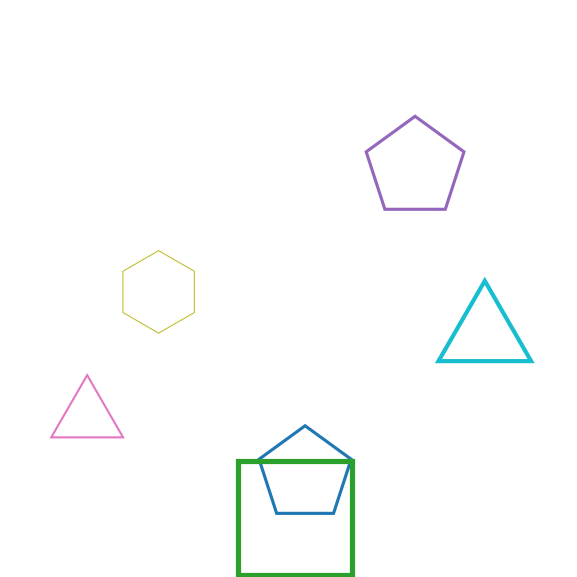[{"shape": "pentagon", "thickness": 1.5, "radius": 0.42, "center": [0.528, 0.178]}, {"shape": "square", "thickness": 2.5, "radius": 0.5, "center": [0.511, 0.102]}, {"shape": "pentagon", "thickness": 1.5, "radius": 0.45, "center": [0.719, 0.709]}, {"shape": "triangle", "thickness": 1, "radius": 0.36, "center": [0.151, 0.278]}, {"shape": "hexagon", "thickness": 0.5, "radius": 0.36, "center": [0.275, 0.494]}, {"shape": "triangle", "thickness": 2, "radius": 0.46, "center": [0.839, 0.42]}]